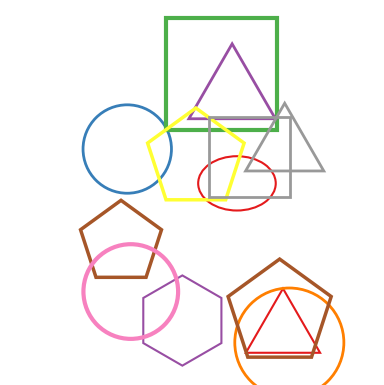[{"shape": "triangle", "thickness": 1.5, "radius": 0.56, "center": [0.735, 0.139]}, {"shape": "oval", "thickness": 1.5, "radius": 0.5, "center": [0.615, 0.524]}, {"shape": "circle", "thickness": 2, "radius": 0.57, "center": [0.331, 0.613]}, {"shape": "square", "thickness": 3, "radius": 0.72, "center": [0.576, 0.808]}, {"shape": "hexagon", "thickness": 1.5, "radius": 0.59, "center": [0.474, 0.167]}, {"shape": "triangle", "thickness": 2, "radius": 0.65, "center": [0.603, 0.756]}, {"shape": "circle", "thickness": 2, "radius": 0.71, "center": [0.752, 0.11]}, {"shape": "pentagon", "thickness": 2.5, "radius": 0.66, "center": [0.509, 0.588]}, {"shape": "pentagon", "thickness": 2.5, "radius": 0.7, "center": [0.726, 0.186]}, {"shape": "pentagon", "thickness": 2.5, "radius": 0.55, "center": [0.314, 0.369]}, {"shape": "circle", "thickness": 3, "radius": 0.61, "center": [0.34, 0.243]}, {"shape": "square", "thickness": 2, "radius": 0.53, "center": [0.648, 0.592]}, {"shape": "triangle", "thickness": 2, "radius": 0.59, "center": [0.739, 0.615]}]